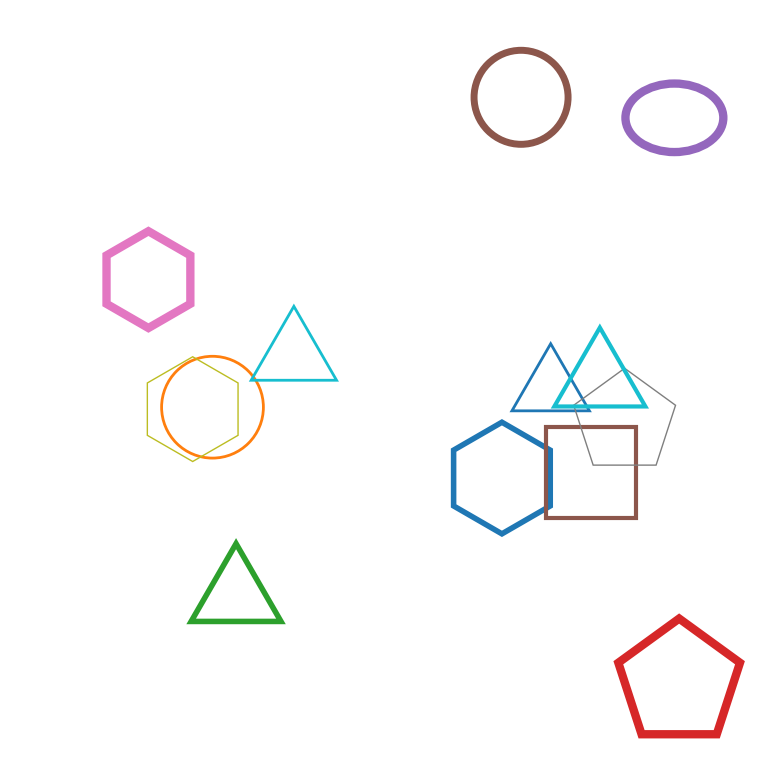[{"shape": "hexagon", "thickness": 2, "radius": 0.36, "center": [0.652, 0.379]}, {"shape": "triangle", "thickness": 1, "radius": 0.29, "center": [0.715, 0.496]}, {"shape": "circle", "thickness": 1, "radius": 0.33, "center": [0.276, 0.471]}, {"shape": "triangle", "thickness": 2, "radius": 0.34, "center": [0.307, 0.227]}, {"shape": "pentagon", "thickness": 3, "radius": 0.42, "center": [0.882, 0.114]}, {"shape": "oval", "thickness": 3, "radius": 0.32, "center": [0.876, 0.847]}, {"shape": "circle", "thickness": 2.5, "radius": 0.31, "center": [0.677, 0.874]}, {"shape": "square", "thickness": 1.5, "radius": 0.29, "center": [0.767, 0.386]}, {"shape": "hexagon", "thickness": 3, "radius": 0.31, "center": [0.193, 0.637]}, {"shape": "pentagon", "thickness": 0.5, "radius": 0.35, "center": [0.811, 0.452]}, {"shape": "hexagon", "thickness": 0.5, "radius": 0.34, "center": [0.25, 0.469]}, {"shape": "triangle", "thickness": 1.5, "radius": 0.34, "center": [0.779, 0.506]}, {"shape": "triangle", "thickness": 1, "radius": 0.32, "center": [0.382, 0.538]}]